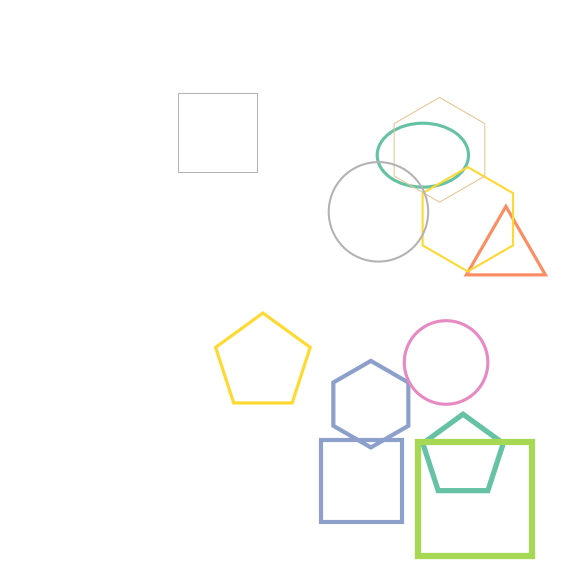[{"shape": "oval", "thickness": 1.5, "radius": 0.4, "center": [0.732, 0.73]}, {"shape": "pentagon", "thickness": 2.5, "radius": 0.37, "center": [0.802, 0.209]}, {"shape": "triangle", "thickness": 1.5, "radius": 0.4, "center": [0.876, 0.563]}, {"shape": "hexagon", "thickness": 2, "radius": 0.37, "center": [0.642, 0.299]}, {"shape": "square", "thickness": 2, "radius": 0.35, "center": [0.626, 0.166]}, {"shape": "circle", "thickness": 1.5, "radius": 0.36, "center": [0.772, 0.371]}, {"shape": "square", "thickness": 3, "radius": 0.49, "center": [0.823, 0.135]}, {"shape": "hexagon", "thickness": 1, "radius": 0.45, "center": [0.81, 0.619]}, {"shape": "pentagon", "thickness": 1.5, "radius": 0.43, "center": [0.455, 0.371]}, {"shape": "hexagon", "thickness": 0.5, "radius": 0.45, "center": [0.761, 0.74]}, {"shape": "square", "thickness": 0.5, "radius": 0.34, "center": [0.377, 0.77]}, {"shape": "circle", "thickness": 1, "radius": 0.43, "center": [0.655, 0.632]}]